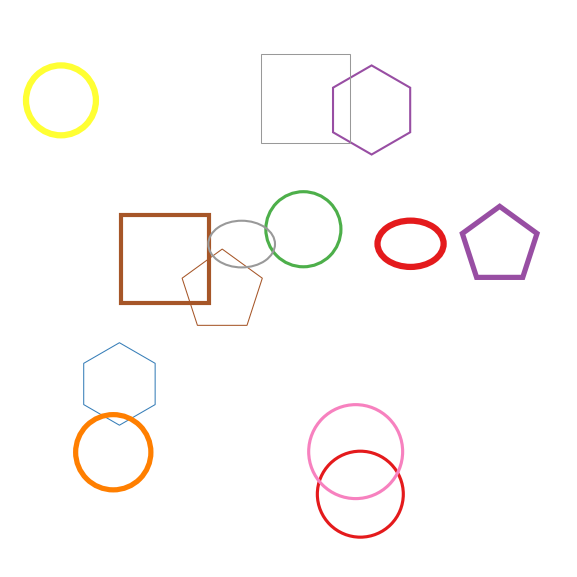[{"shape": "circle", "thickness": 1.5, "radius": 0.37, "center": [0.624, 0.143]}, {"shape": "oval", "thickness": 3, "radius": 0.29, "center": [0.711, 0.577]}, {"shape": "hexagon", "thickness": 0.5, "radius": 0.36, "center": [0.207, 0.334]}, {"shape": "circle", "thickness": 1.5, "radius": 0.33, "center": [0.525, 0.602]}, {"shape": "pentagon", "thickness": 2.5, "radius": 0.34, "center": [0.865, 0.574]}, {"shape": "hexagon", "thickness": 1, "radius": 0.39, "center": [0.643, 0.809]}, {"shape": "circle", "thickness": 2.5, "radius": 0.33, "center": [0.196, 0.216]}, {"shape": "circle", "thickness": 3, "radius": 0.3, "center": [0.106, 0.825]}, {"shape": "square", "thickness": 2, "radius": 0.38, "center": [0.286, 0.551]}, {"shape": "pentagon", "thickness": 0.5, "radius": 0.37, "center": [0.385, 0.495]}, {"shape": "circle", "thickness": 1.5, "radius": 0.41, "center": [0.616, 0.217]}, {"shape": "oval", "thickness": 1, "radius": 0.29, "center": [0.418, 0.577]}, {"shape": "square", "thickness": 0.5, "radius": 0.39, "center": [0.529, 0.829]}]